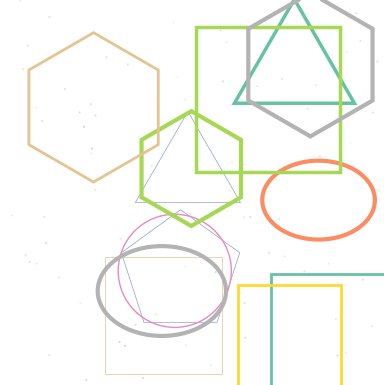[{"shape": "square", "thickness": 2, "radius": 0.83, "center": [0.869, 0.122]}, {"shape": "triangle", "thickness": 2.5, "radius": 0.9, "center": [0.765, 0.822]}, {"shape": "oval", "thickness": 3, "radius": 0.73, "center": [0.827, 0.48]}, {"shape": "pentagon", "thickness": 0.5, "radius": 0.81, "center": [0.469, 0.294]}, {"shape": "triangle", "thickness": 0.5, "radius": 0.79, "center": [0.488, 0.553]}, {"shape": "circle", "thickness": 1, "radius": 0.73, "center": [0.454, 0.297]}, {"shape": "square", "thickness": 2.5, "radius": 0.94, "center": [0.697, 0.742]}, {"shape": "hexagon", "thickness": 3, "radius": 0.75, "center": [0.497, 0.562]}, {"shape": "square", "thickness": 2, "radius": 0.67, "center": [0.753, 0.124]}, {"shape": "square", "thickness": 0.5, "radius": 0.76, "center": [0.425, 0.181]}, {"shape": "hexagon", "thickness": 2, "radius": 0.97, "center": [0.243, 0.721]}, {"shape": "hexagon", "thickness": 3, "radius": 0.93, "center": [0.806, 0.832]}, {"shape": "oval", "thickness": 3, "radius": 0.83, "center": [0.42, 0.244]}]